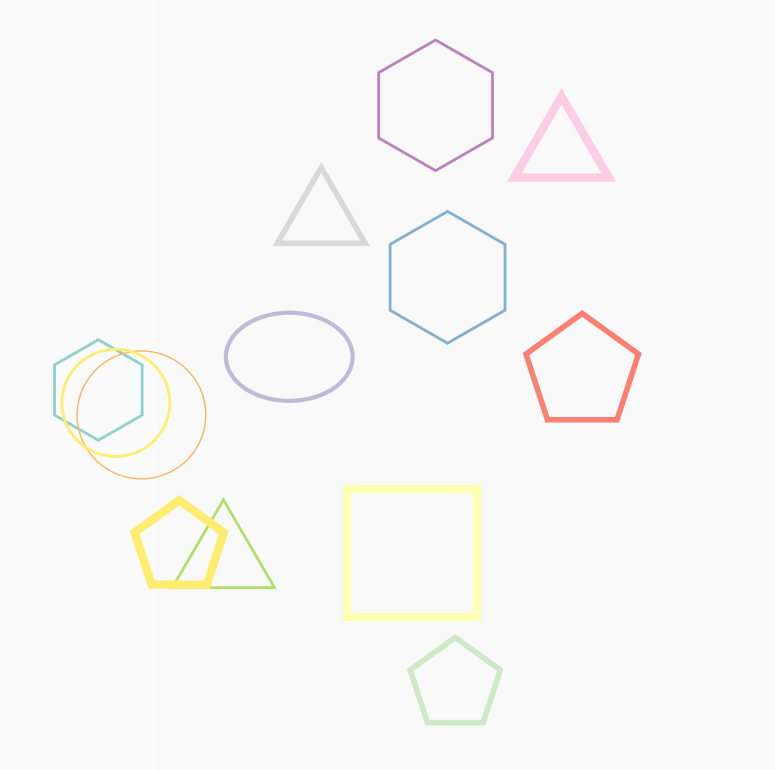[{"shape": "hexagon", "thickness": 1, "radius": 0.33, "center": [0.127, 0.494]}, {"shape": "square", "thickness": 3, "radius": 0.42, "center": [0.532, 0.282]}, {"shape": "oval", "thickness": 1.5, "radius": 0.41, "center": [0.373, 0.537]}, {"shape": "pentagon", "thickness": 2, "radius": 0.38, "center": [0.751, 0.517]}, {"shape": "hexagon", "thickness": 1, "radius": 0.43, "center": [0.577, 0.64]}, {"shape": "circle", "thickness": 0.5, "radius": 0.42, "center": [0.182, 0.461]}, {"shape": "triangle", "thickness": 1, "radius": 0.38, "center": [0.288, 0.275]}, {"shape": "triangle", "thickness": 3, "radius": 0.35, "center": [0.725, 0.805]}, {"shape": "triangle", "thickness": 2, "radius": 0.33, "center": [0.415, 0.717]}, {"shape": "hexagon", "thickness": 1, "radius": 0.42, "center": [0.562, 0.863]}, {"shape": "pentagon", "thickness": 2, "radius": 0.31, "center": [0.587, 0.111]}, {"shape": "pentagon", "thickness": 3, "radius": 0.3, "center": [0.231, 0.29]}, {"shape": "circle", "thickness": 1, "radius": 0.35, "center": [0.149, 0.477]}]